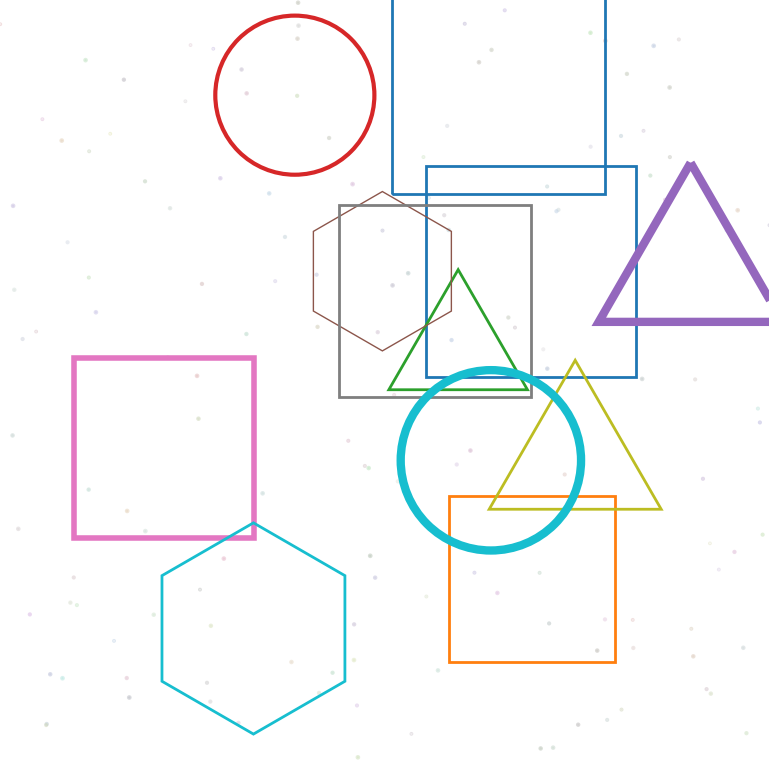[{"shape": "square", "thickness": 1, "radius": 0.69, "center": [0.647, 0.886]}, {"shape": "square", "thickness": 1, "radius": 0.68, "center": [0.69, 0.647]}, {"shape": "square", "thickness": 1, "radius": 0.54, "center": [0.691, 0.248]}, {"shape": "triangle", "thickness": 1, "radius": 0.52, "center": [0.595, 0.546]}, {"shape": "circle", "thickness": 1.5, "radius": 0.52, "center": [0.383, 0.876]}, {"shape": "triangle", "thickness": 3, "radius": 0.69, "center": [0.897, 0.651]}, {"shape": "hexagon", "thickness": 0.5, "radius": 0.52, "center": [0.497, 0.648]}, {"shape": "square", "thickness": 2, "radius": 0.58, "center": [0.213, 0.418]}, {"shape": "square", "thickness": 1, "radius": 0.62, "center": [0.565, 0.609]}, {"shape": "triangle", "thickness": 1, "radius": 0.64, "center": [0.747, 0.403]}, {"shape": "hexagon", "thickness": 1, "radius": 0.69, "center": [0.329, 0.184]}, {"shape": "circle", "thickness": 3, "radius": 0.59, "center": [0.638, 0.402]}]